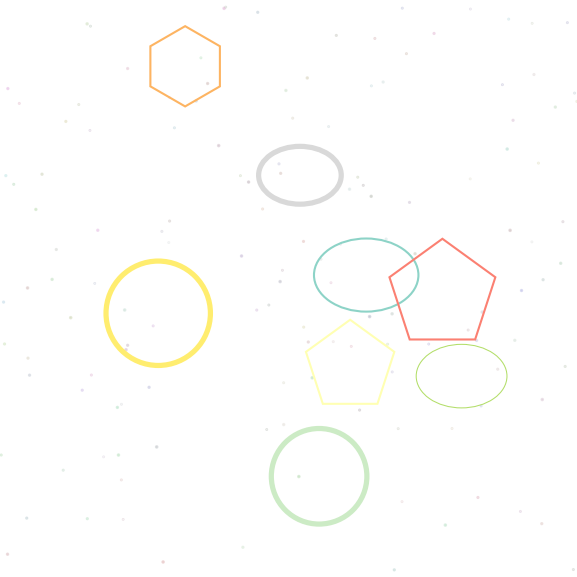[{"shape": "oval", "thickness": 1, "radius": 0.45, "center": [0.634, 0.523]}, {"shape": "pentagon", "thickness": 1, "radius": 0.4, "center": [0.606, 0.365]}, {"shape": "pentagon", "thickness": 1, "radius": 0.48, "center": [0.766, 0.489]}, {"shape": "hexagon", "thickness": 1, "radius": 0.35, "center": [0.321, 0.884]}, {"shape": "oval", "thickness": 0.5, "radius": 0.39, "center": [0.799, 0.348]}, {"shape": "oval", "thickness": 2.5, "radius": 0.36, "center": [0.519, 0.696]}, {"shape": "circle", "thickness": 2.5, "radius": 0.41, "center": [0.553, 0.174]}, {"shape": "circle", "thickness": 2.5, "radius": 0.45, "center": [0.274, 0.457]}]